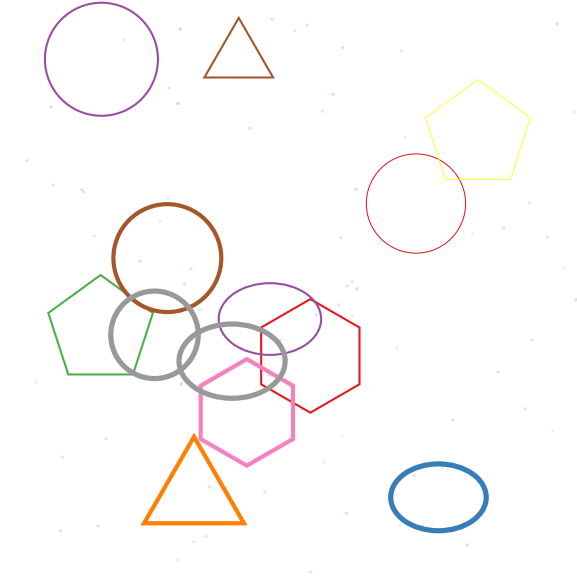[{"shape": "hexagon", "thickness": 1, "radius": 0.49, "center": [0.537, 0.383]}, {"shape": "circle", "thickness": 0.5, "radius": 0.43, "center": [0.72, 0.647]}, {"shape": "oval", "thickness": 2.5, "radius": 0.41, "center": [0.759, 0.138]}, {"shape": "pentagon", "thickness": 1, "radius": 0.48, "center": [0.174, 0.428]}, {"shape": "circle", "thickness": 1, "radius": 0.49, "center": [0.176, 0.897]}, {"shape": "oval", "thickness": 1, "radius": 0.44, "center": [0.467, 0.447]}, {"shape": "triangle", "thickness": 2, "radius": 0.5, "center": [0.336, 0.143]}, {"shape": "pentagon", "thickness": 0.5, "radius": 0.48, "center": [0.828, 0.766]}, {"shape": "triangle", "thickness": 1, "radius": 0.34, "center": [0.413, 0.899]}, {"shape": "circle", "thickness": 2, "radius": 0.47, "center": [0.29, 0.552]}, {"shape": "hexagon", "thickness": 2, "radius": 0.46, "center": [0.427, 0.285]}, {"shape": "circle", "thickness": 2.5, "radius": 0.38, "center": [0.268, 0.419]}, {"shape": "oval", "thickness": 2.5, "radius": 0.46, "center": [0.402, 0.374]}]